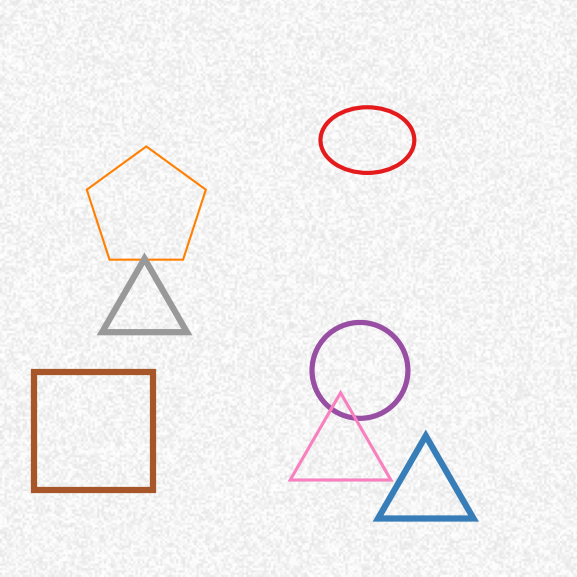[{"shape": "oval", "thickness": 2, "radius": 0.41, "center": [0.636, 0.757]}, {"shape": "triangle", "thickness": 3, "radius": 0.48, "center": [0.737, 0.149]}, {"shape": "circle", "thickness": 2.5, "radius": 0.42, "center": [0.623, 0.358]}, {"shape": "pentagon", "thickness": 1, "radius": 0.54, "center": [0.253, 0.637]}, {"shape": "square", "thickness": 3, "radius": 0.51, "center": [0.162, 0.253]}, {"shape": "triangle", "thickness": 1.5, "radius": 0.5, "center": [0.59, 0.218]}, {"shape": "triangle", "thickness": 3, "radius": 0.42, "center": [0.25, 0.466]}]